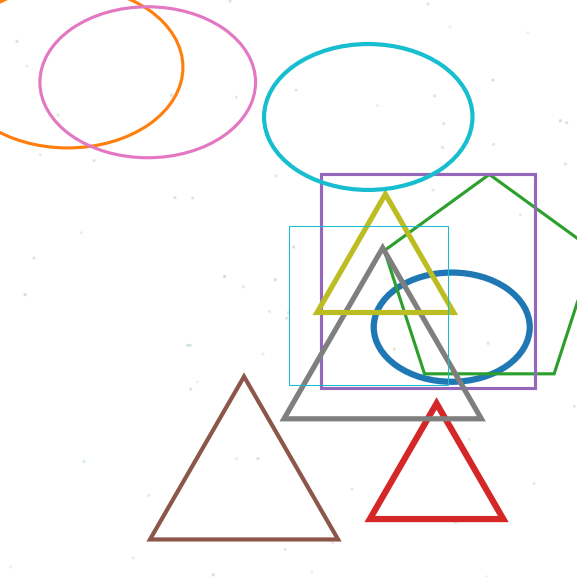[{"shape": "oval", "thickness": 3, "radius": 0.68, "center": [0.782, 0.433]}, {"shape": "oval", "thickness": 1.5, "radius": 1.0, "center": [0.117, 0.883]}, {"shape": "pentagon", "thickness": 1.5, "radius": 0.95, "center": [0.847, 0.506]}, {"shape": "triangle", "thickness": 3, "radius": 0.67, "center": [0.756, 0.167]}, {"shape": "square", "thickness": 1.5, "radius": 0.93, "center": [0.741, 0.513]}, {"shape": "triangle", "thickness": 2, "radius": 0.94, "center": [0.423, 0.159]}, {"shape": "oval", "thickness": 1.5, "radius": 0.93, "center": [0.256, 0.857]}, {"shape": "triangle", "thickness": 2.5, "radius": 0.99, "center": [0.663, 0.373]}, {"shape": "triangle", "thickness": 2.5, "radius": 0.68, "center": [0.667, 0.526]}, {"shape": "oval", "thickness": 2, "radius": 0.9, "center": [0.638, 0.797]}, {"shape": "square", "thickness": 0.5, "radius": 0.69, "center": [0.638, 0.47]}]